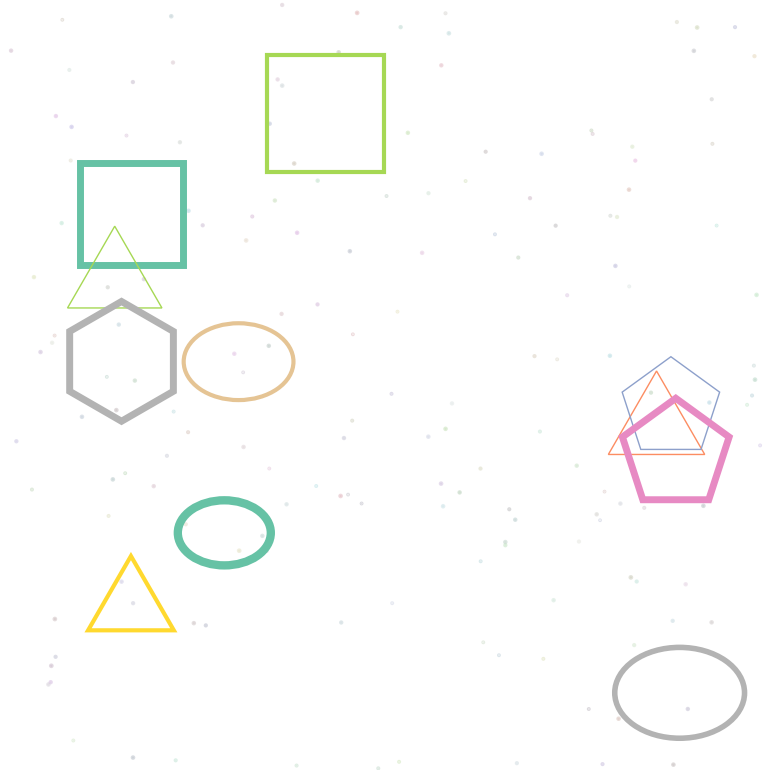[{"shape": "square", "thickness": 2.5, "radius": 0.33, "center": [0.171, 0.722]}, {"shape": "oval", "thickness": 3, "radius": 0.3, "center": [0.291, 0.308]}, {"shape": "triangle", "thickness": 0.5, "radius": 0.36, "center": [0.853, 0.446]}, {"shape": "pentagon", "thickness": 0.5, "radius": 0.33, "center": [0.871, 0.47]}, {"shape": "pentagon", "thickness": 2.5, "radius": 0.36, "center": [0.878, 0.41]}, {"shape": "triangle", "thickness": 0.5, "radius": 0.35, "center": [0.149, 0.635]}, {"shape": "square", "thickness": 1.5, "radius": 0.38, "center": [0.423, 0.853]}, {"shape": "triangle", "thickness": 1.5, "radius": 0.32, "center": [0.17, 0.214]}, {"shape": "oval", "thickness": 1.5, "radius": 0.36, "center": [0.31, 0.53]}, {"shape": "oval", "thickness": 2, "radius": 0.42, "center": [0.883, 0.1]}, {"shape": "hexagon", "thickness": 2.5, "radius": 0.39, "center": [0.158, 0.531]}]